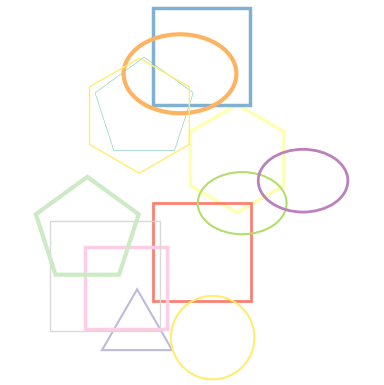[{"shape": "pentagon", "thickness": 0.5, "radius": 0.67, "center": [0.375, 0.717]}, {"shape": "hexagon", "thickness": 2.5, "radius": 0.7, "center": [0.616, 0.588]}, {"shape": "triangle", "thickness": 1.5, "radius": 0.53, "center": [0.356, 0.143]}, {"shape": "square", "thickness": 2, "radius": 0.64, "center": [0.525, 0.346]}, {"shape": "square", "thickness": 2.5, "radius": 0.63, "center": [0.523, 0.854]}, {"shape": "oval", "thickness": 3, "radius": 0.73, "center": [0.468, 0.808]}, {"shape": "oval", "thickness": 1.5, "radius": 0.58, "center": [0.629, 0.472]}, {"shape": "square", "thickness": 2.5, "radius": 0.53, "center": [0.328, 0.252]}, {"shape": "square", "thickness": 1, "radius": 0.71, "center": [0.273, 0.282]}, {"shape": "oval", "thickness": 2, "radius": 0.58, "center": [0.787, 0.531]}, {"shape": "pentagon", "thickness": 3, "radius": 0.7, "center": [0.227, 0.4]}, {"shape": "circle", "thickness": 1.5, "radius": 0.54, "center": [0.552, 0.123]}, {"shape": "hexagon", "thickness": 1, "radius": 0.75, "center": [0.362, 0.7]}]